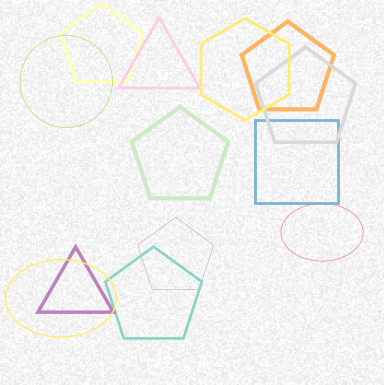[{"shape": "pentagon", "thickness": 2, "radius": 0.66, "center": [0.399, 0.228]}, {"shape": "pentagon", "thickness": 2, "radius": 0.56, "center": [0.264, 0.879]}, {"shape": "pentagon", "thickness": 0.5, "radius": 0.52, "center": [0.456, 0.332]}, {"shape": "oval", "thickness": 0.5, "radius": 0.53, "center": [0.837, 0.396]}, {"shape": "square", "thickness": 2, "radius": 0.54, "center": [0.771, 0.581]}, {"shape": "pentagon", "thickness": 3, "radius": 0.63, "center": [0.748, 0.818]}, {"shape": "circle", "thickness": 0.5, "radius": 0.6, "center": [0.172, 0.788]}, {"shape": "triangle", "thickness": 2, "radius": 0.61, "center": [0.413, 0.832]}, {"shape": "pentagon", "thickness": 2.5, "radius": 0.68, "center": [0.794, 0.741]}, {"shape": "triangle", "thickness": 2.5, "radius": 0.57, "center": [0.196, 0.246]}, {"shape": "pentagon", "thickness": 3, "radius": 0.66, "center": [0.468, 0.591]}, {"shape": "hexagon", "thickness": 2, "radius": 0.66, "center": [0.636, 0.82]}, {"shape": "oval", "thickness": 1, "radius": 0.72, "center": [0.158, 0.225]}]